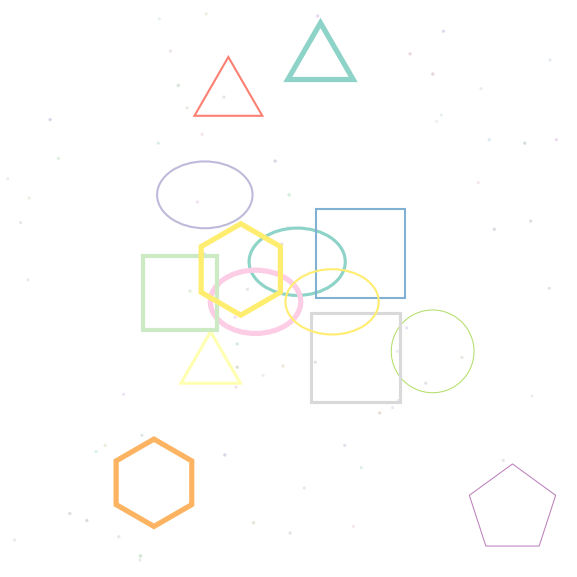[{"shape": "oval", "thickness": 1.5, "radius": 0.42, "center": [0.515, 0.546]}, {"shape": "triangle", "thickness": 2.5, "radius": 0.33, "center": [0.555, 0.894]}, {"shape": "triangle", "thickness": 1.5, "radius": 0.3, "center": [0.365, 0.365]}, {"shape": "oval", "thickness": 1, "radius": 0.41, "center": [0.355, 0.662]}, {"shape": "triangle", "thickness": 1, "radius": 0.34, "center": [0.395, 0.833]}, {"shape": "square", "thickness": 1, "radius": 0.39, "center": [0.624, 0.561]}, {"shape": "hexagon", "thickness": 2.5, "radius": 0.38, "center": [0.267, 0.163]}, {"shape": "circle", "thickness": 0.5, "radius": 0.36, "center": [0.749, 0.391]}, {"shape": "oval", "thickness": 2.5, "radius": 0.39, "center": [0.443, 0.477]}, {"shape": "square", "thickness": 1.5, "radius": 0.39, "center": [0.615, 0.38]}, {"shape": "pentagon", "thickness": 0.5, "radius": 0.39, "center": [0.887, 0.117]}, {"shape": "square", "thickness": 2, "radius": 0.32, "center": [0.312, 0.491]}, {"shape": "hexagon", "thickness": 2.5, "radius": 0.4, "center": [0.417, 0.533]}, {"shape": "oval", "thickness": 1, "radius": 0.4, "center": [0.575, 0.476]}]